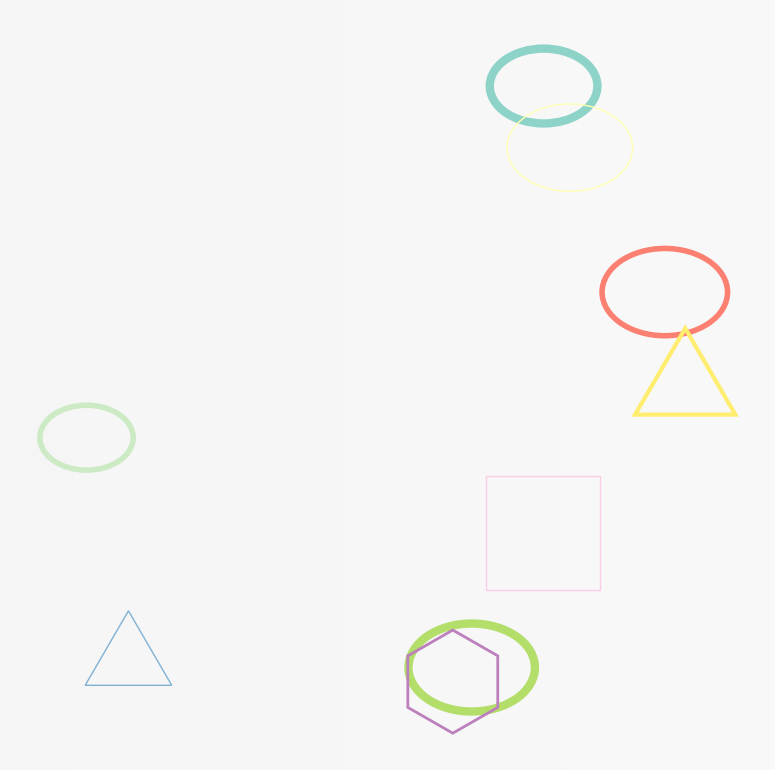[{"shape": "oval", "thickness": 3, "radius": 0.35, "center": [0.701, 0.888]}, {"shape": "oval", "thickness": 0.5, "radius": 0.41, "center": [0.735, 0.808]}, {"shape": "oval", "thickness": 2, "radius": 0.4, "center": [0.858, 0.621]}, {"shape": "triangle", "thickness": 0.5, "radius": 0.32, "center": [0.166, 0.142]}, {"shape": "oval", "thickness": 3, "radius": 0.41, "center": [0.609, 0.133]}, {"shape": "square", "thickness": 0.5, "radius": 0.37, "center": [0.701, 0.308]}, {"shape": "hexagon", "thickness": 1, "radius": 0.33, "center": [0.584, 0.115]}, {"shape": "oval", "thickness": 2, "radius": 0.3, "center": [0.112, 0.432]}, {"shape": "triangle", "thickness": 1.5, "radius": 0.37, "center": [0.884, 0.499]}]